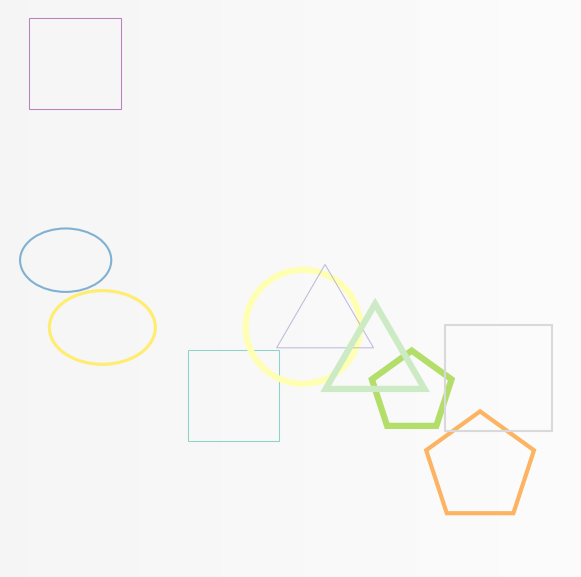[{"shape": "square", "thickness": 0.5, "radius": 0.39, "center": [0.402, 0.315]}, {"shape": "circle", "thickness": 3, "radius": 0.49, "center": [0.521, 0.433]}, {"shape": "triangle", "thickness": 0.5, "radius": 0.48, "center": [0.559, 0.445]}, {"shape": "oval", "thickness": 1, "radius": 0.39, "center": [0.113, 0.549]}, {"shape": "pentagon", "thickness": 2, "radius": 0.49, "center": [0.826, 0.189]}, {"shape": "pentagon", "thickness": 3, "radius": 0.36, "center": [0.708, 0.32]}, {"shape": "square", "thickness": 1, "radius": 0.46, "center": [0.857, 0.345]}, {"shape": "square", "thickness": 0.5, "radius": 0.4, "center": [0.129, 0.889]}, {"shape": "triangle", "thickness": 3, "radius": 0.49, "center": [0.645, 0.375]}, {"shape": "oval", "thickness": 1.5, "radius": 0.46, "center": [0.176, 0.432]}]